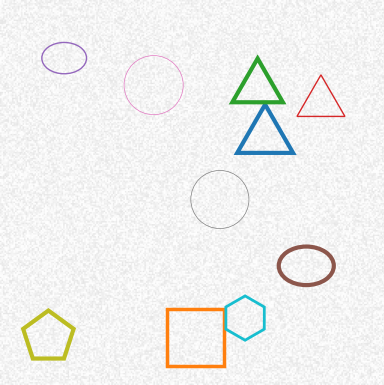[{"shape": "triangle", "thickness": 3, "radius": 0.42, "center": [0.689, 0.645]}, {"shape": "square", "thickness": 2.5, "radius": 0.37, "center": [0.508, 0.124]}, {"shape": "triangle", "thickness": 3, "radius": 0.38, "center": [0.669, 0.772]}, {"shape": "triangle", "thickness": 1, "radius": 0.36, "center": [0.834, 0.734]}, {"shape": "oval", "thickness": 1, "radius": 0.29, "center": [0.167, 0.849]}, {"shape": "oval", "thickness": 3, "radius": 0.36, "center": [0.796, 0.31]}, {"shape": "circle", "thickness": 0.5, "radius": 0.38, "center": [0.399, 0.779]}, {"shape": "circle", "thickness": 0.5, "radius": 0.38, "center": [0.571, 0.482]}, {"shape": "pentagon", "thickness": 3, "radius": 0.34, "center": [0.126, 0.124]}, {"shape": "hexagon", "thickness": 2, "radius": 0.29, "center": [0.637, 0.174]}]